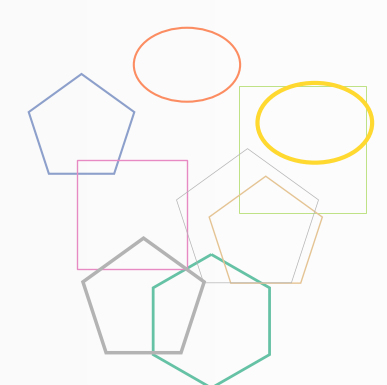[{"shape": "hexagon", "thickness": 2, "radius": 0.87, "center": [0.545, 0.166]}, {"shape": "oval", "thickness": 1.5, "radius": 0.69, "center": [0.483, 0.832]}, {"shape": "pentagon", "thickness": 1.5, "radius": 0.72, "center": [0.21, 0.665]}, {"shape": "square", "thickness": 1, "radius": 0.71, "center": [0.341, 0.443]}, {"shape": "square", "thickness": 0.5, "radius": 0.82, "center": [0.781, 0.612]}, {"shape": "oval", "thickness": 3, "radius": 0.74, "center": [0.812, 0.681]}, {"shape": "pentagon", "thickness": 1, "radius": 0.77, "center": [0.686, 0.389]}, {"shape": "pentagon", "thickness": 0.5, "radius": 0.96, "center": [0.639, 0.421]}, {"shape": "pentagon", "thickness": 2.5, "radius": 0.82, "center": [0.37, 0.217]}]